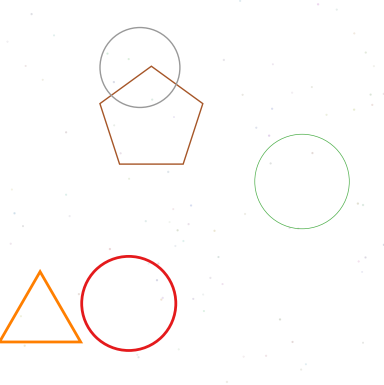[{"shape": "circle", "thickness": 2, "radius": 0.61, "center": [0.334, 0.212]}, {"shape": "circle", "thickness": 0.5, "radius": 0.61, "center": [0.785, 0.529]}, {"shape": "triangle", "thickness": 2, "radius": 0.61, "center": [0.104, 0.173]}, {"shape": "pentagon", "thickness": 1, "radius": 0.7, "center": [0.393, 0.687]}, {"shape": "circle", "thickness": 1, "radius": 0.52, "center": [0.364, 0.825]}]